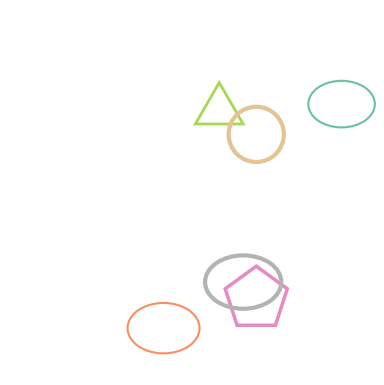[{"shape": "oval", "thickness": 1.5, "radius": 0.43, "center": [0.887, 0.73]}, {"shape": "oval", "thickness": 1.5, "radius": 0.47, "center": [0.425, 0.148]}, {"shape": "pentagon", "thickness": 2.5, "radius": 0.42, "center": [0.666, 0.224]}, {"shape": "triangle", "thickness": 2, "radius": 0.36, "center": [0.569, 0.714]}, {"shape": "circle", "thickness": 3, "radius": 0.36, "center": [0.666, 0.651]}, {"shape": "oval", "thickness": 3, "radius": 0.5, "center": [0.632, 0.267]}]